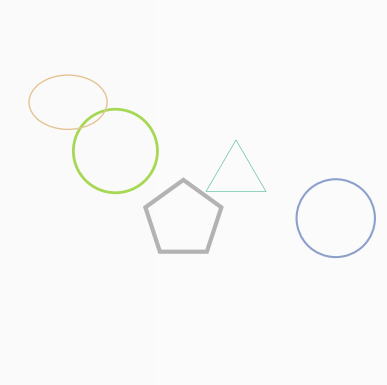[{"shape": "triangle", "thickness": 0.5, "radius": 0.45, "center": [0.609, 0.547]}, {"shape": "circle", "thickness": 1.5, "radius": 0.51, "center": [0.866, 0.433]}, {"shape": "circle", "thickness": 2, "radius": 0.54, "center": [0.298, 0.608]}, {"shape": "oval", "thickness": 1, "radius": 0.5, "center": [0.176, 0.734]}, {"shape": "pentagon", "thickness": 3, "radius": 0.52, "center": [0.473, 0.43]}]